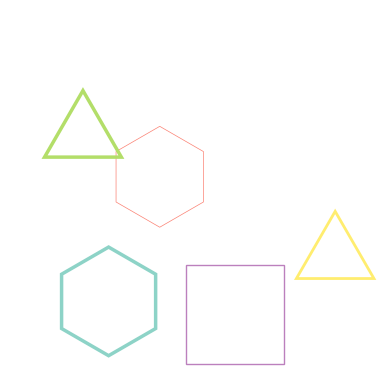[{"shape": "hexagon", "thickness": 2.5, "radius": 0.71, "center": [0.282, 0.217]}, {"shape": "hexagon", "thickness": 0.5, "radius": 0.66, "center": [0.415, 0.541]}, {"shape": "triangle", "thickness": 2.5, "radius": 0.58, "center": [0.215, 0.649]}, {"shape": "square", "thickness": 1, "radius": 0.64, "center": [0.61, 0.184]}, {"shape": "triangle", "thickness": 2, "radius": 0.58, "center": [0.871, 0.335]}]